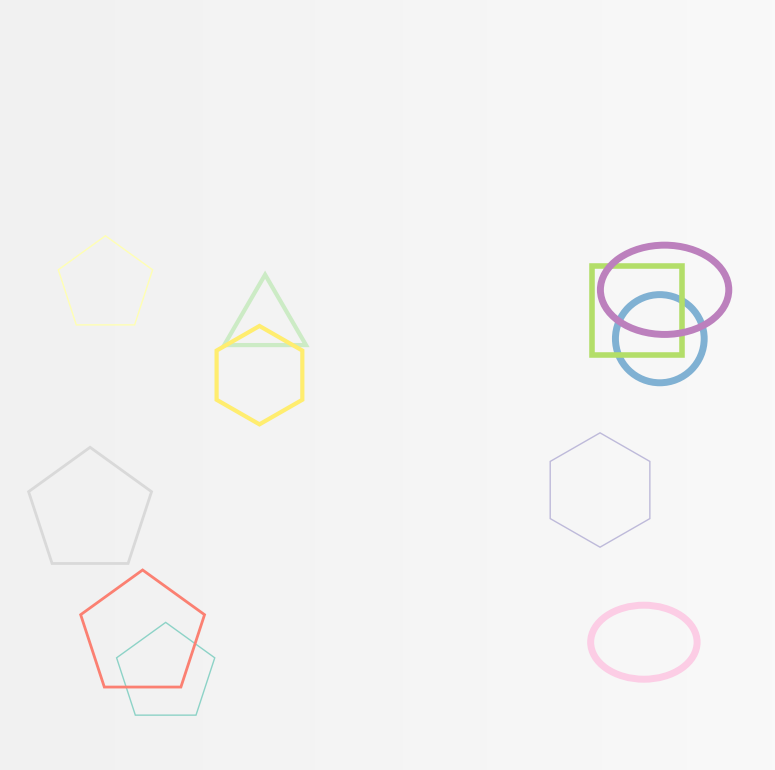[{"shape": "pentagon", "thickness": 0.5, "radius": 0.33, "center": [0.214, 0.125]}, {"shape": "pentagon", "thickness": 0.5, "radius": 0.32, "center": [0.136, 0.63]}, {"shape": "hexagon", "thickness": 0.5, "radius": 0.37, "center": [0.774, 0.364]}, {"shape": "pentagon", "thickness": 1, "radius": 0.42, "center": [0.184, 0.176]}, {"shape": "circle", "thickness": 2.5, "radius": 0.29, "center": [0.851, 0.56]}, {"shape": "square", "thickness": 2, "radius": 0.29, "center": [0.822, 0.597]}, {"shape": "oval", "thickness": 2.5, "radius": 0.34, "center": [0.831, 0.166]}, {"shape": "pentagon", "thickness": 1, "radius": 0.42, "center": [0.116, 0.336]}, {"shape": "oval", "thickness": 2.5, "radius": 0.41, "center": [0.858, 0.624]}, {"shape": "triangle", "thickness": 1.5, "radius": 0.3, "center": [0.342, 0.582]}, {"shape": "hexagon", "thickness": 1.5, "radius": 0.32, "center": [0.335, 0.513]}]